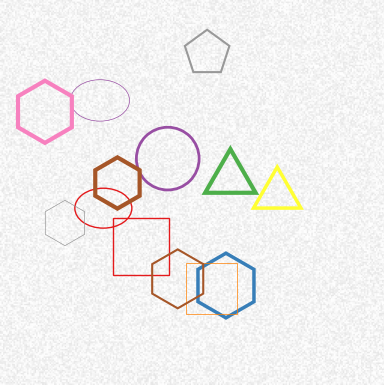[{"shape": "oval", "thickness": 1, "radius": 0.37, "center": [0.268, 0.459]}, {"shape": "square", "thickness": 1, "radius": 0.37, "center": [0.366, 0.36]}, {"shape": "hexagon", "thickness": 2.5, "radius": 0.42, "center": [0.587, 0.258]}, {"shape": "triangle", "thickness": 3, "radius": 0.38, "center": [0.598, 0.537]}, {"shape": "oval", "thickness": 0.5, "radius": 0.38, "center": [0.26, 0.739]}, {"shape": "circle", "thickness": 2, "radius": 0.41, "center": [0.436, 0.588]}, {"shape": "square", "thickness": 0.5, "radius": 0.33, "center": [0.549, 0.251]}, {"shape": "triangle", "thickness": 2.5, "radius": 0.36, "center": [0.72, 0.495]}, {"shape": "hexagon", "thickness": 1.5, "radius": 0.38, "center": [0.462, 0.276]}, {"shape": "hexagon", "thickness": 3, "radius": 0.33, "center": [0.305, 0.525]}, {"shape": "hexagon", "thickness": 3, "radius": 0.4, "center": [0.117, 0.71]}, {"shape": "hexagon", "thickness": 0.5, "radius": 0.29, "center": [0.169, 0.421]}, {"shape": "pentagon", "thickness": 1.5, "radius": 0.3, "center": [0.538, 0.862]}]